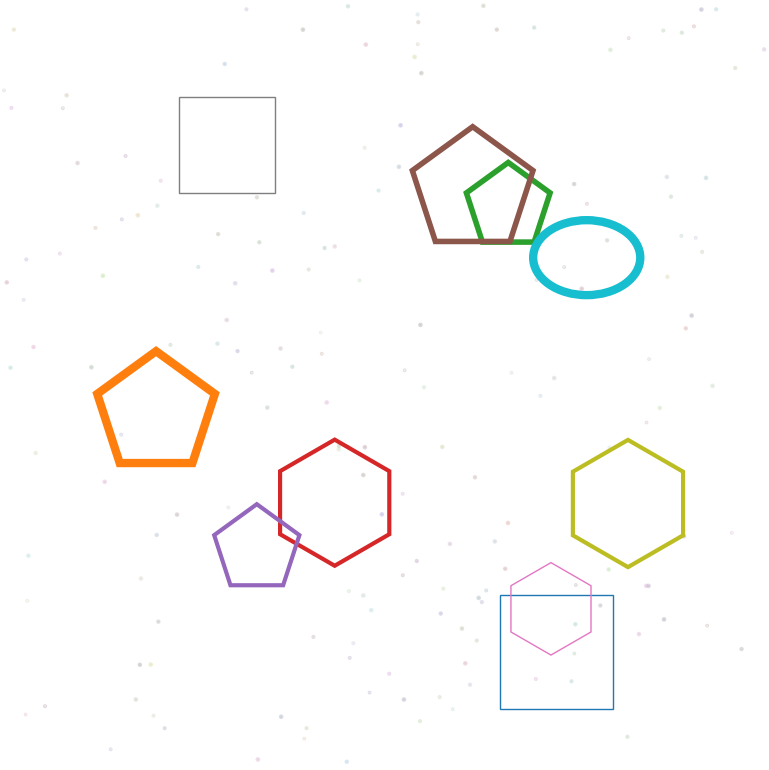[{"shape": "square", "thickness": 0.5, "radius": 0.37, "center": [0.723, 0.153]}, {"shape": "pentagon", "thickness": 3, "radius": 0.4, "center": [0.203, 0.464]}, {"shape": "pentagon", "thickness": 2, "radius": 0.29, "center": [0.66, 0.732]}, {"shape": "hexagon", "thickness": 1.5, "radius": 0.41, "center": [0.435, 0.347]}, {"shape": "pentagon", "thickness": 1.5, "radius": 0.29, "center": [0.334, 0.287]}, {"shape": "pentagon", "thickness": 2, "radius": 0.41, "center": [0.614, 0.753]}, {"shape": "hexagon", "thickness": 0.5, "radius": 0.3, "center": [0.716, 0.209]}, {"shape": "square", "thickness": 0.5, "radius": 0.31, "center": [0.294, 0.812]}, {"shape": "hexagon", "thickness": 1.5, "radius": 0.41, "center": [0.816, 0.346]}, {"shape": "oval", "thickness": 3, "radius": 0.35, "center": [0.762, 0.665]}]